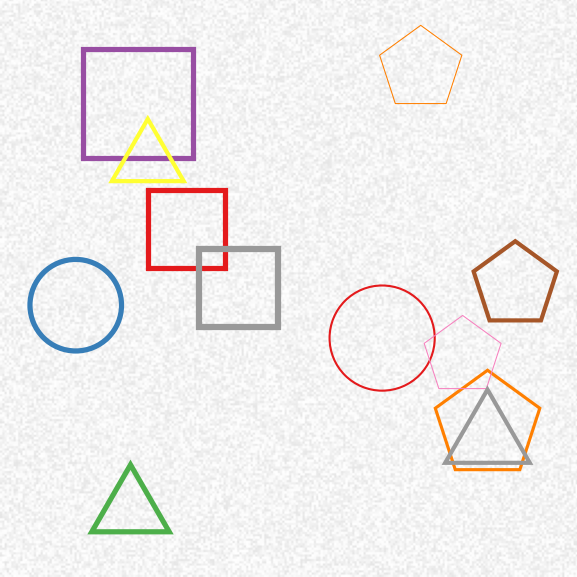[{"shape": "circle", "thickness": 1, "radius": 0.46, "center": [0.662, 0.414]}, {"shape": "square", "thickness": 2.5, "radius": 0.33, "center": [0.322, 0.603]}, {"shape": "circle", "thickness": 2.5, "radius": 0.4, "center": [0.131, 0.471]}, {"shape": "triangle", "thickness": 2.5, "radius": 0.39, "center": [0.226, 0.117]}, {"shape": "square", "thickness": 2.5, "radius": 0.47, "center": [0.239, 0.82]}, {"shape": "pentagon", "thickness": 0.5, "radius": 0.37, "center": [0.729, 0.88]}, {"shape": "pentagon", "thickness": 1.5, "radius": 0.48, "center": [0.844, 0.263]}, {"shape": "triangle", "thickness": 2, "radius": 0.36, "center": [0.256, 0.721]}, {"shape": "pentagon", "thickness": 2, "radius": 0.38, "center": [0.892, 0.506]}, {"shape": "pentagon", "thickness": 0.5, "radius": 0.35, "center": [0.801, 0.383]}, {"shape": "triangle", "thickness": 2, "radius": 0.42, "center": [0.844, 0.24]}, {"shape": "square", "thickness": 3, "radius": 0.34, "center": [0.413, 0.501]}]